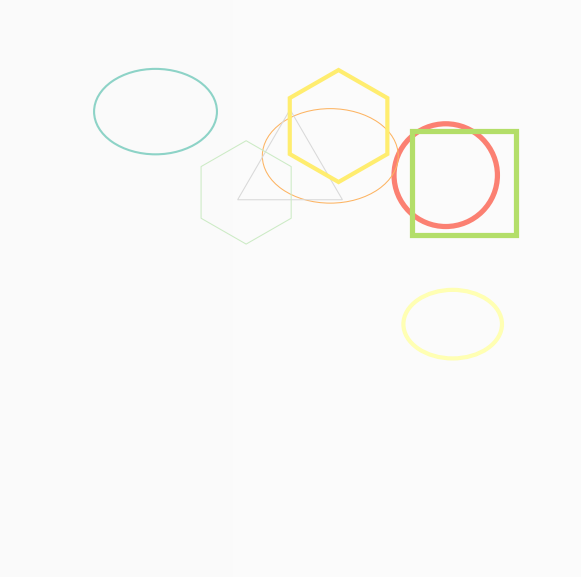[{"shape": "oval", "thickness": 1, "radius": 0.53, "center": [0.268, 0.806]}, {"shape": "oval", "thickness": 2, "radius": 0.42, "center": [0.779, 0.438]}, {"shape": "circle", "thickness": 2.5, "radius": 0.44, "center": [0.767, 0.696]}, {"shape": "oval", "thickness": 0.5, "radius": 0.58, "center": [0.568, 0.729]}, {"shape": "square", "thickness": 2.5, "radius": 0.45, "center": [0.799, 0.682]}, {"shape": "triangle", "thickness": 0.5, "radius": 0.52, "center": [0.499, 0.705]}, {"shape": "hexagon", "thickness": 0.5, "radius": 0.45, "center": [0.423, 0.666]}, {"shape": "hexagon", "thickness": 2, "radius": 0.48, "center": [0.582, 0.781]}]